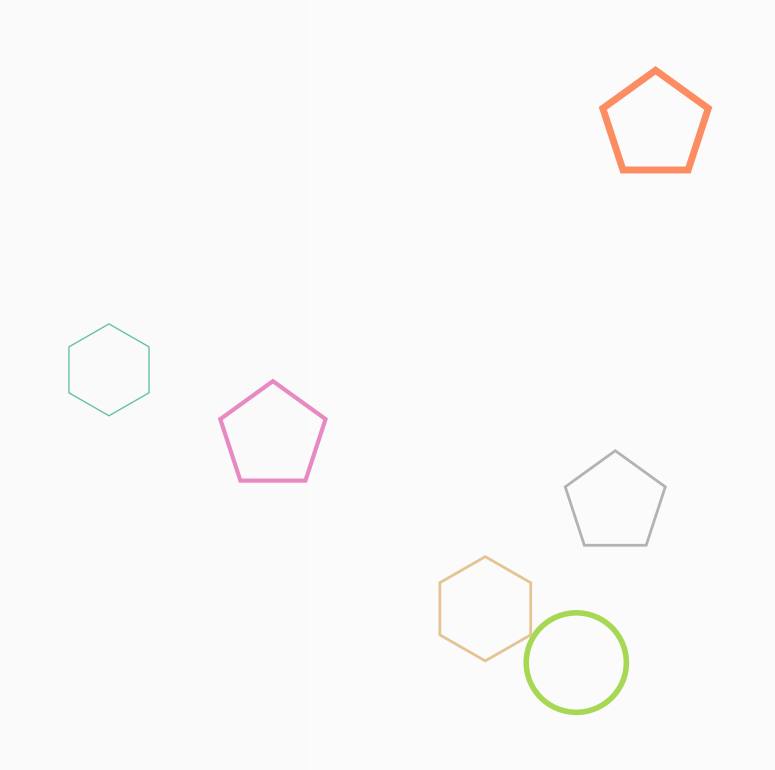[{"shape": "hexagon", "thickness": 0.5, "radius": 0.3, "center": [0.141, 0.52]}, {"shape": "pentagon", "thickness": 2.5, "radius": 0.36, "center": [0.846, 0.837]}, {"shape": "pentagon", "thickness": 1.5, "radius": 0.36, "center": [0.352, 0.434]}, {"shape": "circle", "thickness": 2, "radius": 0.32, "center": [0.744, 0.14]}, {"shape": "hexagon", "thickness": 1, "radius": 0.34, "center": [0.626, 0.209]}, {"shape": "pentagon", "thickness": 1, "radius": 0.34, "center": [0.794, 0.347]}]